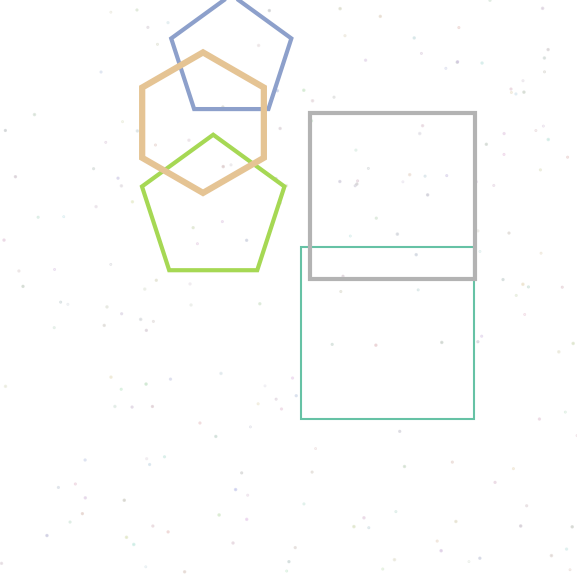[{"shape": "square", "thickness": 1, "radius": 0.75, "center": [0.671, 0.423]}, {"shape": "pentagon", "thickness": 2, "radius": 0.55, "center": [0.4, 0.899]}, {"shape": "pentagon", "thickness": 2, "radius": 0.65, "center": [0.369, 0.636]}, {"shape": "hexagon", "thickness": 3, "radius": 0.61, "center": [0.352, 0.787]}, {"shape": "square", "thickness": 2, "radius": 0.72, "center": [0.68, 0.66]}]